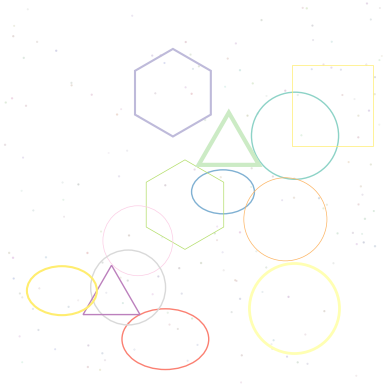[{"shape": "circle", "thickness": 1, "radius": 0.57, "center": [0.766, 0.647]}, {"shape": "circle", "thickness": 2, "radius": 0.58, "center": [0.765, 0.199]}, {"shape": "hexagon", "thickness": 1.5, "radius": 0.57, "center": [0.449, 0.759]}, {"shape": "oval", "thickness": 1, "radius": 0.56, "center": [0.429, 0.119]}, {"shape": "oval", "thickness": 1, "radius": 0.41, "center": [0.579, 0.502]}, {"shape": "circle", "thickness": 0.5, "radius": 0.54, "center": [0.741, 0.43]}, {"shape": "hexagon", "thickness": 0.5, "radius": 0.58, "center": [0.48, 0.469]}, {"shape": "circle", "thickness": 0.5, "radius": 0.45, "center": [0.358, 0.375]}, {"shape": "circle", "thickness": 1, "radius": 0.49, "center": [0.333, 0.253]}, {"shape": "triangle", "thickness": 1, "radius": 0.43, "center": [0.29, 0.226]}, {"shape": "triangle", "thickness": 3, "radius": 0.45, "center": [0.594, 0.617]}, {"shape": "square", "thickness": 0.5, "radius": 0.53, "center": [0.864, 0.727]}, {"shape": "oval", "thickness": 1.5, "radius": 0.45, "center": [0.161, 0.245]}]